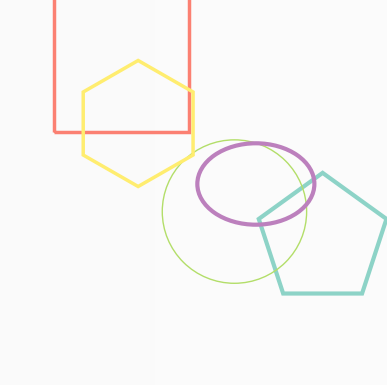[{"shape": "pentagon", "thickness": 3, "radius": 0.87, "center": [0.833, 0.378]}, {"shape": "square", "thickness": 2.5, "radius": 0.88, "center": [0.314, 0.831]}, {"shape": "circle", "thickness": 1, "radius": 0.93, "center": [0.605, 0.45]}, {"shape": "oval", "thickness": 3, "radius": 0.76, "center": [0.66, 0.522]}, {"shape": "hexagon", "thickness": 2.5, "radius": 0.82, "center": [0.356, 0.679]}]